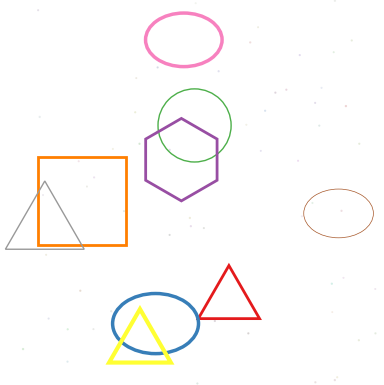[{"shape": "triangle", "thickness": 2, "radius": 0.46, "center": [0.595, 0.218]}, {"shape": "oval", "thickness": 2.5, "radius": 0.56, "center": [0.404, 0.16]}, {"shape": "circle", "thickness": 1, "radius": 0.47, "center": [0.505, 0.674]}, {"shape": "hexagon", "thickness": 2, "radius": 0.54, "center": [0.471, 0.585]}, {"shape": "square", "thickness": 2, "radius": 0.57, "center": [0.212, 0.478]}, {"shape": "triangle", "thickness": 3, "radius": 0.46, "center": [0.364, 0.105]}, {"shape": "oval", "thickness": 0.5, "radius": 0.45, "center": [0.879, 0.446]}, {"shape": "oval", "thickness": 2.5, "radius": 0.5, "center": [0.477, 0.897]}, {"shape": "triangle", "thickness": 1, "radius": 0.59, "center": [0.116, 0.412]}]